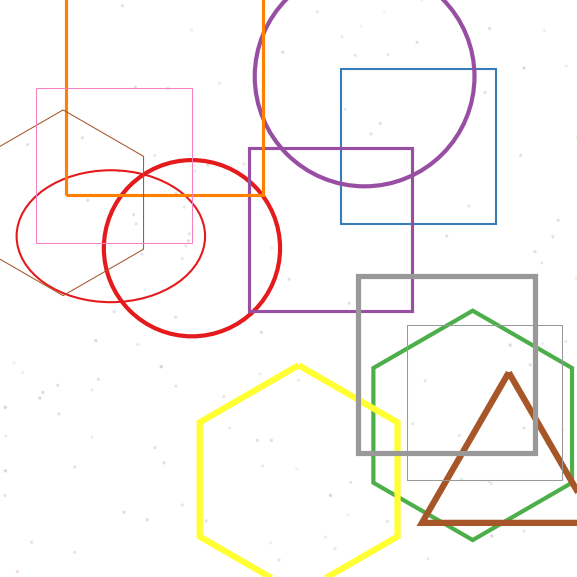[{"shape": "circle", "thickness": 2, "radius": 0.76, "center": [0.332, 0.569]}, {"shape": "oval", "thickness": 1, "radius": 0.82, "center": [0.192, 0.59]}, {"shape": "square", "thickness": 1, "radius": 0.67, "center": [0.725, 0.745]}, {"shape": "hexagon", "thickness": 2, "radius": 0.99, "center": [0.819, 0.263]}, {"shape": "circle", "thickness": 2, "radius": 0.95, "center": [0.631, 0.867]}, {"shape": "square", "thickness": 1.5, "radius": 0.71, "center": [0.573, 0.602]}, {"shape": "square", "thickness": 1.5, "radius": 0.85, "center": [0.284, 0.832]}, {"shape": "hexagon", "thickness": 3, "radius": 0.99, "center": [0.517, 0.169]}, {"shape": "hexagon", "thickness": 0.5, "radius": 0.8, "center": [0.109, 0.648]}, {"shape": "triangle", "thickness": 3, "radius": 0.87, "center": [0.881, 0.181]}, {"shape": "square", "thickness": 0.5, "radius": 0.67, "center": [0.197, 0.713]}, {"shape": "square", "thickness": 0.5, "radius": 0.67, "center": [0.839, 0.302]}, {"shape": "square", "thickness": 2.5, "radius": 0.77, "center": [0.774, 0.367]}]